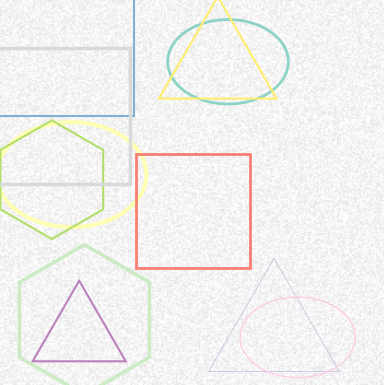[{"shape": "oval", "thickness": 2, "radius": 0.78, "center": [0.592, 0.84]}, {"shape": "oval", "thickness": 3, "radius": 0.97, "center": [0.186, 0.546]}, {"shape": "triangle", "thickness": 0.5, "radius": 0.98, "center": [0.712, 0.133]}, {"shape": "square", "thickness": 2, "radius": 0.74, "center": [0.501, 0.452]}, {"shape": "square", "thickness": 1.5, "radius": 0.93, "center": [0.162, 0.884]}, {"shape": "hexagon", "thickness": 1.5, "radius": 0.77, "center": [0.135, 0.533]}, {"shape": "oval", "thickness": 1, "radius": 0.75, "center": [0.773, 0.124]}, {"shape": "square", "thickness": 2.5, "radius": 0.88, "center": [0.161, 0.7]}, {"shape": "triangle", "thickness": 1.5, "radius": 0.7, "center": [0.206, 0.131]}, {"shape": "hexagon", "thickness": 2.5, "radius": 0.97, "center": [0.219, 0.169]}, {"shape": "triangle", "thickness": 1.5, "radius": 0.88, "center": [0.566, 0.832]}]